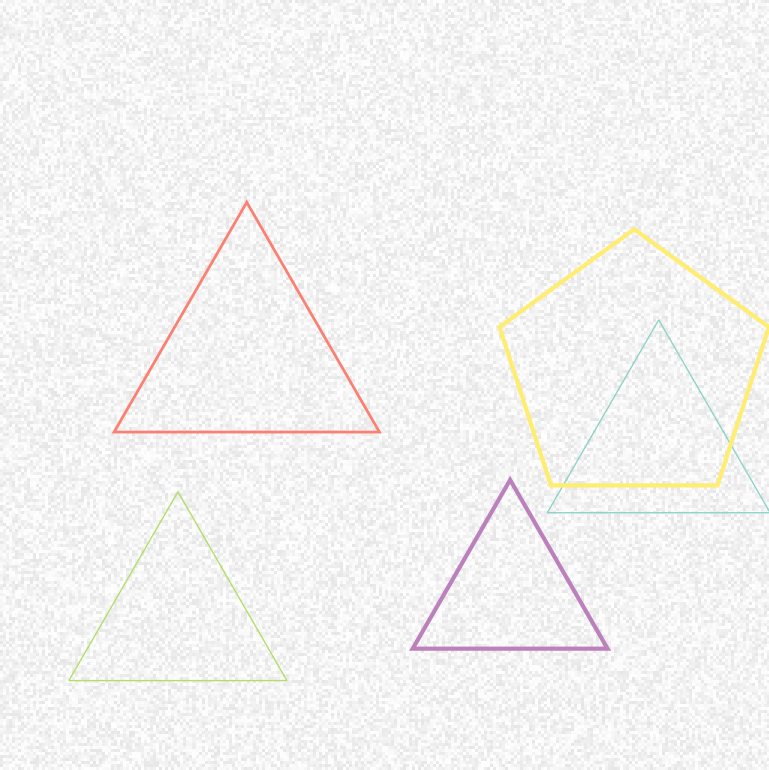[{"shape": "triangle", "thickness": 0.5, "radius": 0.84, "center": [0.856, 0.418]}, {"shape": "triangle", "thickness": 1, "radius": 0.99, "center": [0.32, 0.538]}, {"shape": "triangle", "thickness": 0.5, "radius": 0.82, "center": [0.231, 0.198]}, {"shape": "triangle", "thickness": 1.5, "radius": 0.73, "center": [0.663, 0.231]}, {"shape": "pentagon", "thickness": 1.5, "radius": 0.92, "center": [0.824, 0.518]}]